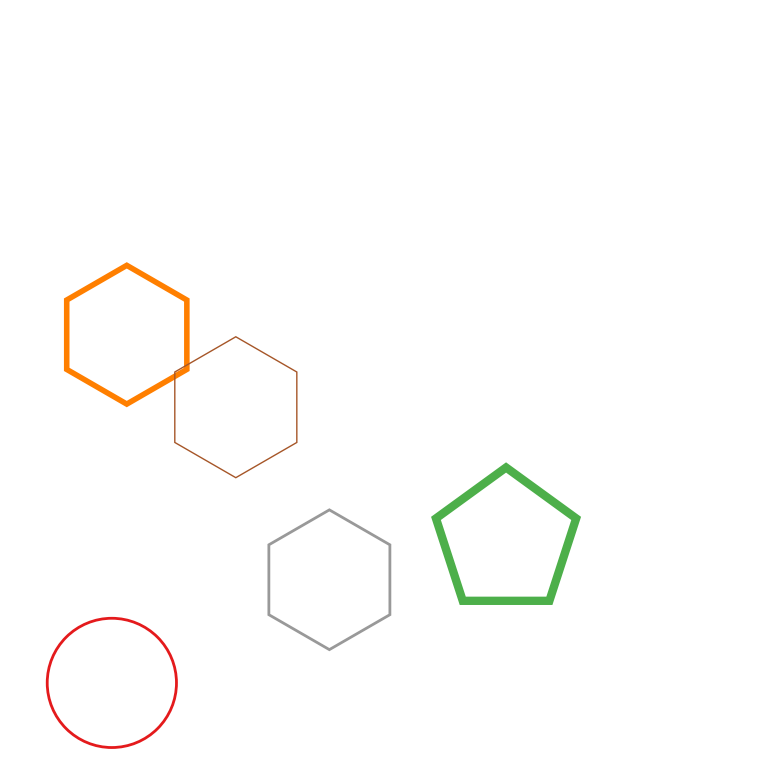[{"shape": "circle", "thickness": 1, "radius": 0.42, "center": [0.145, 0.113]}, {"shape": "pentagon", "thickness": 3, "radius": 0.48, "center": [0.657, 0.297]}, {"shape": "hexagon", "thickness": 2, "radius": 0.45, "center": [0.165, 0.565]}, {"shape": "hexagon", "thickness": 0.5, "radius": 0.46, "center": [0.306, 0.471]}, {"shape": "hexagon", "thickness": 1, "radius": 0.45, "center": [0.428, 0.247]}]